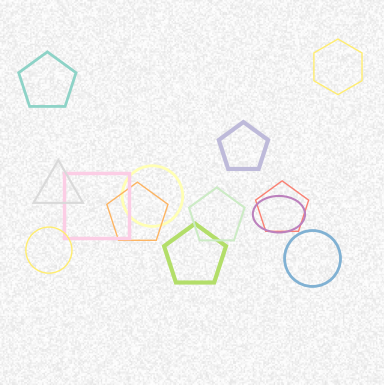[{"shape": "pentagon", "thickness": 2, "radius": 0.39, "center": [0.123, 0.787]}, {"shape": "circle", "thickness": 2, "radius": 0.39, "center": [0.396, 0.491]}, {"shape": "pentagon", "thickness": 3, "radius": 0.34, "center": [0.632, 0.616]}, {"shape": "pentagon", "thickness": 1, "radius": 0.36, "center": [0.733, 0.458]}, {"shape": "circle", "thickness": 2, "radius": 0.36, "center": [0.812, 0.329]}, {"shape": "pentagon", "thickness": 1, "radius": 0.42, "center": [0.357, 0.443]}, {"shape": "pentagon", "thickness": 3, "radius": 0.42, "center": [0.507, 0.335]}, {"shape": "square", "thickness": 2.5, "radius": 0.42, "center": [0.251, 0.466]}, {"shape": "triangle", "thickness": 1.5, "radius": 0.37, "center": [0.151, 0.51]}, {"shape": "oval", "thickness": 1.5, "radius": 0.34, "center": [0.724, 0.444]}, {"shape": "pentagon", "thickness": 1.5, "radius": 0.38, "center": [0.563, 0.437]}, {"shape": "circle", "thickness": 1, "radius": 0.3, "center": [0.127, 0.35]}, {"shape": "hexagon", "thickness": 1, "radius": 0.36, "center": [0.878, 0.826]}]